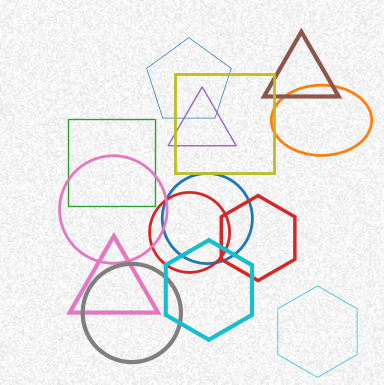[{"shape": "pentagon", "thickness": 0.5, "radius": 0.58, "center": [0.491, 0.787]}, {"shape": "circle", "thickness": 2, "radius": 0.59, "center": [0.538, 0.432]}, {"shape": "oval", "thickness": 2, "radius": 0.65, "center": [0.835, 0.687]}, {"shape": "square", "thickness": 1, "radius": 0.57, "center": [0.289, 0.578]}, {"shape": "circle", "thickness": 2, "radius": 0.52, "center": [0.492, 0.396]}, {"shape": "hexagon", "thickness": 2.5, "radius": 0.55, "center": [0.67, 0.382]}, {"shape": "triangle", "thickness": 1, "radius": 0.51, "center": [0.525, 0.672]}, {"shape": "triangle", "thickness": 3, "radius": 0.56, "center": [0.783, 0.805]}, {"shape": "triangle", "thickness": 3, "radius": 0.66, "center": [0.296, 0.254]}, {"shape": "circle", "thickness": 2, "radius": 0.7, "center": [0.294, 0.456]}, {"shape": "circle", "thickness": 3, "radius": 0.64, "center": [0.342, 0.187]}, {"shape": "square", "thickness": 2, "radius": 0.64, "center": [0.583, 0.679]}, {"shape": "hexagon", "thickness": 3, "radius": 0.65, "center": [0.543, 0.247]}, {"shape": "hexagon", "thickness": 0.5, "radius": 0.59, "center": [0.825, 0.139]}]